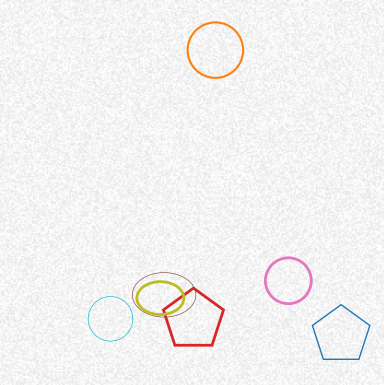[{"shape": "pentagon", "thickness": 1, "radius": 0.39, "center": [0.886, 0.13]}, {"shape": "circle", "thickness": 1.5, "radius": 0.36, "center": [0.559, 0.87]}, {"shape": "pentagon", "thickness": 2, "radius": 0.41, "center": [0.502, 0.17]}, {"shape": "oval", "thickness": 0.5, "radius": 0.41, "center": [0.426, 0.234]}, {"shape": "circle", "thickness": 2, "radius": 0.3, "center": [0.749, 0.271]}, {"shape": "oval", "thickness": 2, "radius": 0.31, "center": [0.416, 0.226]}, {"shape": "circle", "thickness": 0.5, "radius": 0.29, "center": [0.287, 0.172]}]